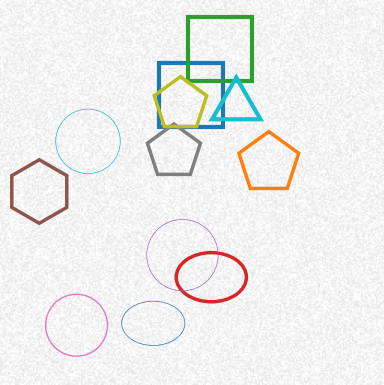[{"shape": "oval", "thickness": 0.5, "radius": 0.41, "center": [0.398, 0.16]}, {"shape": "square", "thickness": 3, "radius": 0.41, "center": [0.496, 0.753]}, {"shape": "pentagon", "thickness": 2.5, "radius": 0.41, "center": [0.698, 0.577]}, {"shape": "square", "thickness": 3, "radius": 0.42, "center": [0.571, 0.872]}, {"shape": "oval", "thickness": 2.5, "radius": 0.46, "center": [0.549, 0.28]}, {"shape": "circle", "thickness": 0.5, "radius": 0.46, "center": [0.474, 0.337]}, {"shape": "hexagon", "thickness": 2.5, "radius": 0.41, "center": [0.102, 0.503]}, {"shape": "circle", "thickness": 1, "radius": 0.4, "center": [0.199, 0.155]}, {"shape": "pentagon", "thickness": 2.5, "radius": 0.36, "center": [0.452, 0.606]}, {"shape": "pentagon", "thickness": 2.5, "radius": 0.36, "center": [0.469, 0.729]}, {"shape": "triangle", "thickness": 3, "radius": 0.36, "center": [0.614, 0.726]}, {"shape": "circle", "thickness": 0.5, "radius": 0.42, "center": [0.229, 0.633]}]